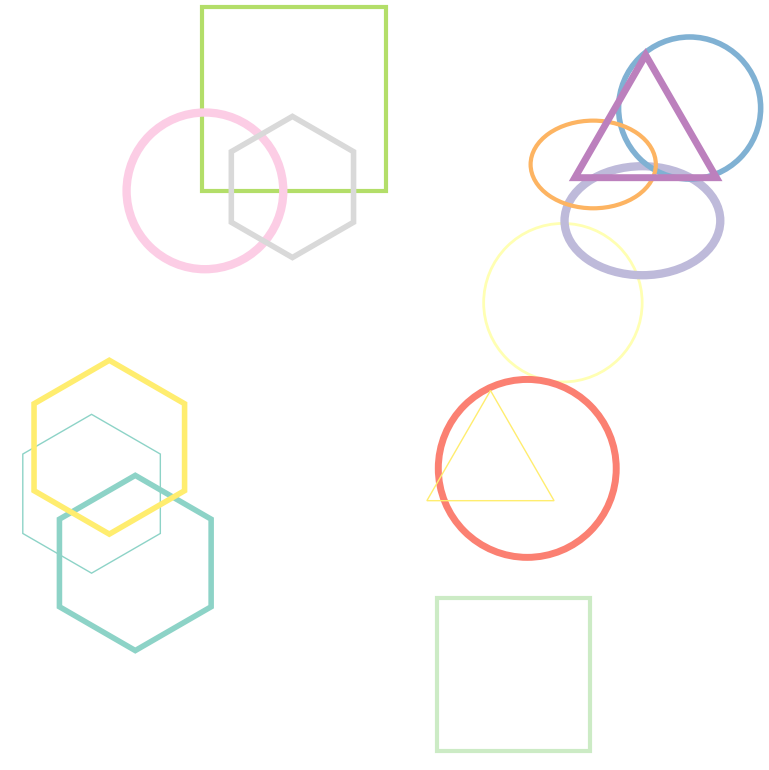[{"shape": "hexagon", "thickness": 0.5, "radius": 0.52, "center": [0.119, 0.359]}, {"shape": "hexagon", "thickness": 2, "radius": 0.57, "center": [0.176, 0.269]}, {"shape": "circle", "thickness": 1, "radius": 0.51, "center": [0.731, 0.607]}, {"shape": "oval", "thickness": 3, "radius": 0.51, "center": [0.834, 0.713]}, {"shape": "circle", "thickness": 2.5, "radius": 0.58, "center": [0.685, 0.392]}, {"shape": "circle", "thickness": 2, "radius": 0.46, "center": [0.896, 0.86]}, {"shape": "oval", "thickness": 1.5, "radius": 0.41, "center": [0.77, 0.786]}, {"shape": "square", "thickness": 1.5, "radius": 0.6, "center": [0.381, 0.871]}, {"shape": "circle", "thickness": 3, "radius": 0.51, "center": [0.266, 0.752]}, {"shape": "hexagon", "thickness": 2, "radius": 0.46, "center": [0.38, 0.757]}, {"shape": "triangle", "thickness": 2.5, "radius": 0.53, "center": [0.838, 0.822]}, {"shape": "square", "thickness": 1.5, "radius": 0.5, "center": [0.667, 0.124]}, {"shape": "hexagon", "thickness": 2, "radius": 0.56, "center": [0.142, 0.419]}, {"shape": "triangle", "thickness": 0.5, "radius": 0.48, "center": [0.637, 0.397]}]